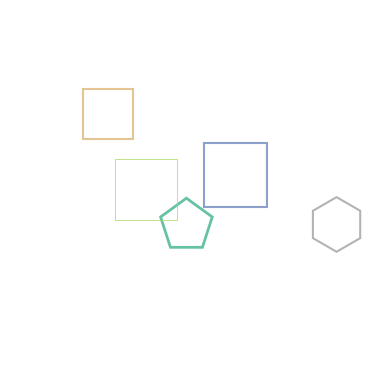[{"shape": "pentagon", "thickness": 2, "radius": 0.35, "center": [0.484, 0.415]}, {"shape": "square", "thickness": 1.5, "radius": 0.41, "center": [0.612, 0.546]}, {"shape": "square", "thickness": 0.5, "radius": 0.4, "center": [0.379, 0.508]}, {"shape": "square", "thickness": 1.5, "radius": 0.32, "center": [0.28, 0.704]}, {"shape": "hexagon", "thickness": 1.5, "radius": 0.35, "center": [0.874, 0.417]}]